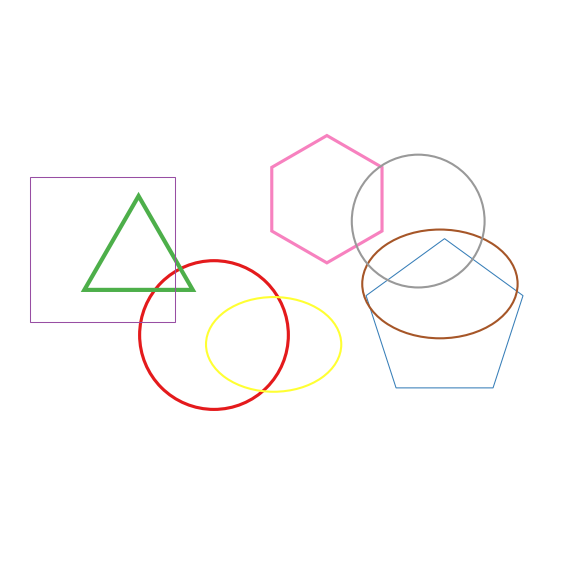[{"shape": "circle", "thickness": 1.5, "radius": 0.64, "center": [0.371, 0.419]}, {"shape": "pentagon", "thickness": 0.5, "radius": 0.71, "center": [0.77, 0.443]}, {"shape": "triangle", "thickness": 2, "radius": 0.54, "center": [0.24, 0.551]}, {"shape": "square", "thickness": 0.5, "radius": 0.63, "center": [0.178, 0.567]}, {"shape": "oval", "thickness": 1, "radius": 0.59, "center": [0.474, 0.403]}, {"shape": "oval", "thickness": 1, "radius": 0.67, "center": [0.762, 0.507]}, {"shape": "hexagon", "thickness": 1.5, "radius": 0.55, "center": [0.566, 0.654]}, {"shape": "circle", "thickness": 1, "radius": 0.57, "center": [0.724, 0.616]}]